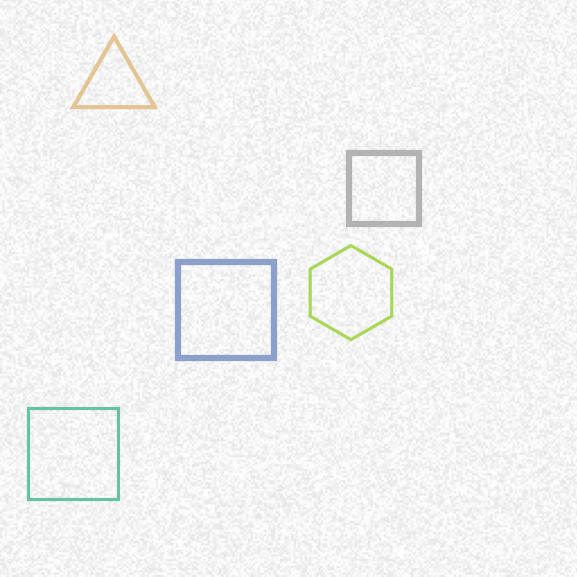[{"shape": "square", "thickness": 1.5, "radius": 0.39, "center": [0.126, 0.214]}, {"shape": "square", "thickness": 3, "radius": 0.42, "center": [0.391, 0.462]}, {"shape": "hexagon", "thickness": 1.5, "radius": 0.41, "center": [0.608, 0.492]}, {"shape": "triangle", "thickness": 2, "radius": 0.41, "center": [0.197, 0.854]}, {"shape": "square", "thickness": 3, "radius": 0.3, "center": [0.665, 0.673]}]